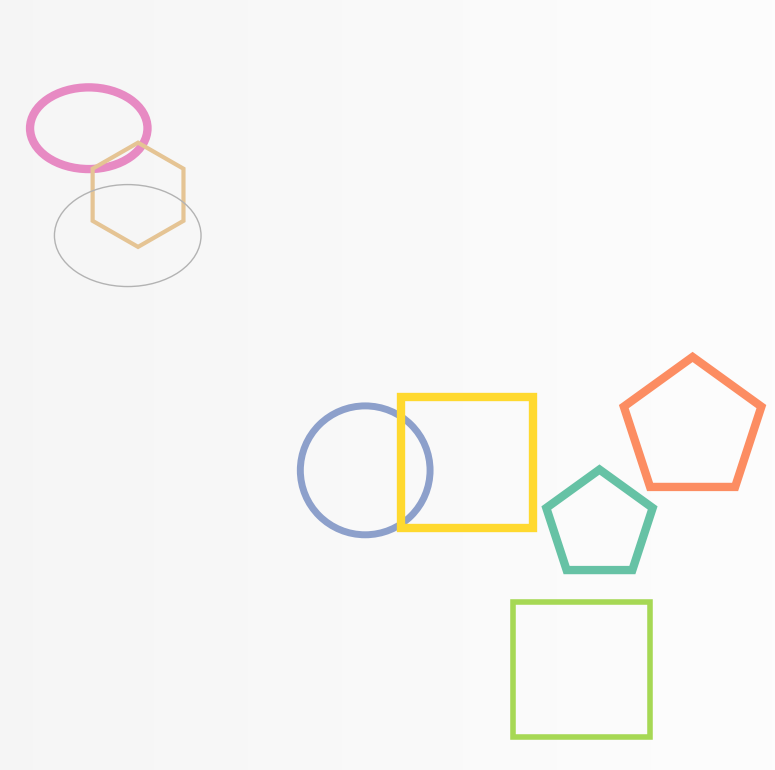[{"shape": "pentagon", "thickness": 3, "radius": 0.36, "center": [0.774, 0.318]}, {"shape": "pentagon", "thickness": 3, "radius": 0.47, "center": [0.894, 0.443]}, {"shape": "circle", "thickness": 2.5, "radius": 0.42, "center": [0.471, 0.389]}, {"shape": "oval", "thickness": 3, "radius": 0.38, "center": [0.115, 0.833]}, {"shape": "square", "thickness": 2, "radius": 0.44, "center": [0.75, 0.131]}, {"shape": "square", "thickness": 3, "radius": 0.43, "center": [0.603, 0.4]}, {"shape": "hexagon", "thickness": 1.5, "radius": 0.34, "center": [0.178, 0.747]}, {"shape": "oval", "thickness": 0.5, "radius": 0.47, "center": [0.165, 0.694]}]